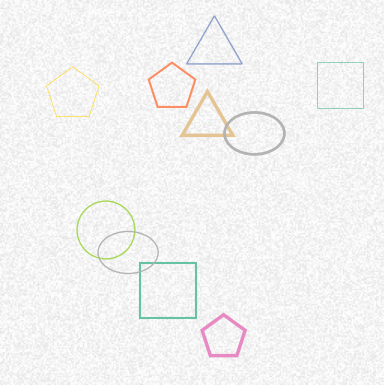[{"shape": "square", "thickness": 1.5, "radius": 0.36, "center": [0.437, 0.245]}, {"shape": "square", "thickness": 0.5, "radius": 0.3, "center": [0.883, 0.778]}, {"shape": "pentagon", "thickness": 1.5, "radius": 0.32, "center": [0.447, 0.774]}, {"shape": "triangle", "thickness": 1, "radius": 0.42, "center": [0.557, 0.876]}, {"shape": "pentagon", "thickness": 2.5, "radius": 0.29, "center": [0.581, 0.124]}, {"shape": "circle", "thickness": 1, "radius": 0.38, "center": [0.275, 0.403]}, {"shape": "pentagon", "thickness": 0.5, "radius": 0.36, "center": [0.189, 0.755]}, {"shape": "triangle", "thickness": 2.5, "radius": 0.38, "center": [0.539, 0.686]}, {"shape": "oval", "thickness": 2, "radius": 0.39, "center": [0.661, 0.654]}, {"shape": "oval", "thickness": 1, "radius": 0.39, "center": [0.333, 0.344]}]